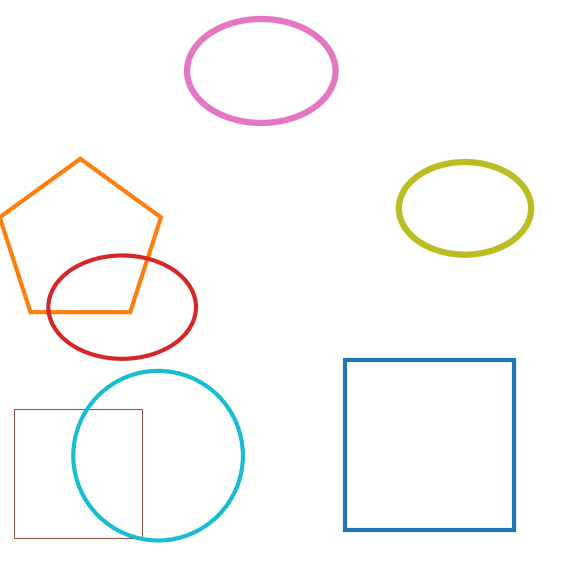[{"shape": "square", "thickness": 2, "radius": 0.73, "center": [0.744, 0.228]}, {"shape": "pentagon", "thickness": 2, "radius": 0.73, "center": [0.139, 0.577]}, {"shape": "oval", "thickness": 2, "radius": 0.64, "center": [0.212, 0.467]}, {"shape": "square", "thickness": 0.5, "radius": 0.55, "center": [0.136, 0.179]}, {"shape": "oval", "thickness": 3, "radius": 0.64, "center": [0.452, 0.876]}, {"shape": "oval", "thickness": 3, "radius": 0.57, "center": [0.805, 0.638]}, {"shape": "circle", "thickness": 2, "radius": 0.73, "center": [0.274, 0.21]}]